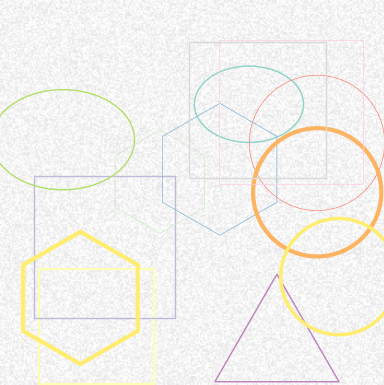[{"shape": "oval", "thickness": 1, "radius": 0.71, "center": [0.647, 0.729]}, {"shape": "square", "thickness": 1.5, "radius": 0.75, "center": [0.251, 0.151]}, {"shape": "square", "thickness": 1, "radius": 0.92, "center": [0.272, 0.359]}, {"shape": "circle", "thickness": 0.5, "radius": 0.88, "center": [0.823, 0.629]}, {"shape": "hexagon", "thickness": 0.5, "radius": 0.86, "center": [0.571, 0.56]}, {"shape": "circle", "thickness": 3, "radius": 0.83, "center": [0.824, 0.5]}, {"shape": "oval", "thickness": 1, "radius": 0.93, "center": [0.164, 0.637]}, {"shape": "square", "thickness": 0.5, "radius": 0.93, "center": [0.756, 0.708]}, {"shape": "square", "thickness": 1, "radius": 0.89, "center": [0.669, 0.714]}, {"shape": "triangle", "thickness": 1, "radius": 0.93, "center": [0.719, 0.102]}, {"shape": "hexagon", "thickness": 0.5, "radius": 0.67, "center": [0.415, 0.528]}, {"shape": "hexagon", "thickness": 3, "radius": 0.86, "center": [0.209, 0.226]}, {"shape": "circle", "thickness": 2.5, "radius": 0.75, "center": [0.88, 0.282]}]